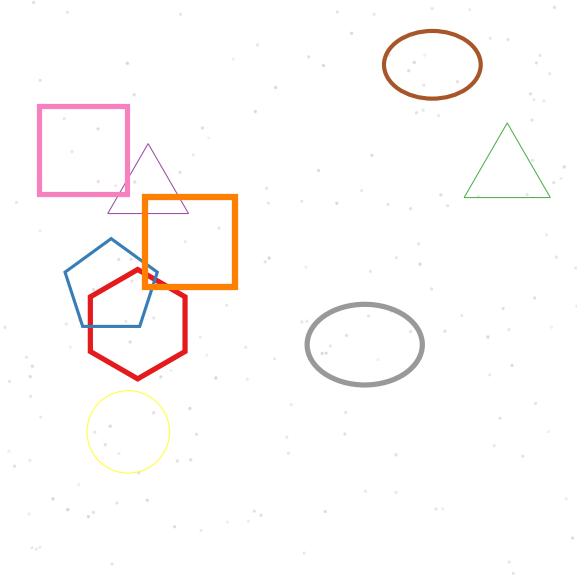[{"shape": "hexagon", "thickness": 2.5, "radius": 0.47, "center": [0.238, 0.438]}, {"shape": "pentagon", "thickness": 1.5, "radius": 0.42, "center": [0.193, 0.502]}, {"shape": "triangle", "thickness": 0.5, "radius": 0.43, "center": [0.878, 0.7]}, {"shape": "triangle", "thickness": 0.5, "radius": 0.4, "center": [0.257, 0.67]}, {"shape": "square", "thickness": 3, "radius": 0.39, "center": [0.329, 0.58]}, {"shape": "circle", "thickness": 0.5, "radius": 0.36, "center": [0.222, 0.251]}, {"shape": "oval", "thickness": 2, "radius": 0.42, "center": [0.749, 0.887]}, {"shape": "square", "thickness": 2.5, "radius": 0.38, "center": [0.143, 0.739]}, {"shape": "oval", "thickness": 2.5, "radius": 0.5, "center": [0.632, 0.402]}]